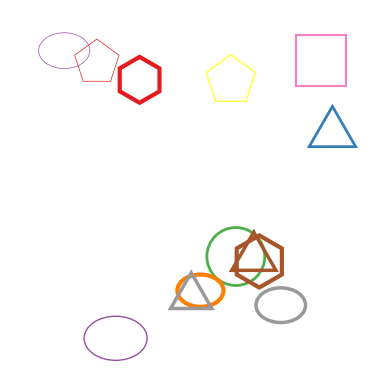[{"shape": "hexagon", "thickness": 3, "radius": 0.3, "center": [0.363, 0.793]}, {"shape": "pentagon", "thickness": 0.5, "radius": 0.3, "center": [0.252, 0.838]}, {"shape": "triangle", "thickness": 2, "radius": 0.35, "center": [0.863, 0.654]}, {"shape": "circle", "thickness": 2, "radius": 0.38, "center": [0.612, 0.334]}, {"shape": "oval", "thickness": 0.5, "radius": 0.33, "center": [0.167, 0.868]}, {"shape": "oval", "thickness": 1, "radius": 0.41, "center": [0.3, 0.121]}, {"shape": "oval", "thickness": 3, "radius": 0.3, "center": [0.521, 0.245]}, {"shape": "pentagon", "thickness": 1, "radius": 0.34, "center": [0.6, 0.791]}, {"shape": "hexagon", "thickness": 3, "radius": 0.34, "center": [0.673, 0.321]}, {"shape": "triangle", "thickness": 2.5, "radius": 0.33, "center": [0.659, 0.331]}, {"shape": "square", "thickness": 1.5, "radius": 0.33, "center": [0.834, 0.843]}, {"shape": "triangle", "thickness": 2.5, "radius": 0.31, "center": [0.497, 0.23]}, {"shape": "oval", "thickness": 2.5, "radius": 0.32, "center": [0.729, 0.207]}]